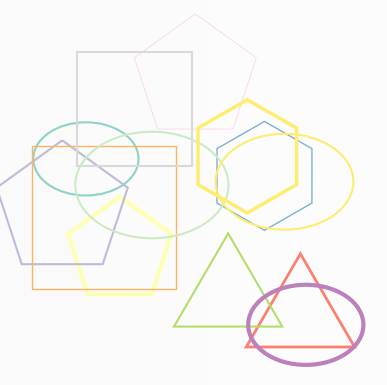[{"shape": "oval", "thickness": 1.5, "radius": 0.68, "center": [0.222, 0.587]}, {"shape": "pentagon", "thickness": 3, "radius": 0.7, "center": [0.309, 0.349]}, {"shape": "pentagon", "thickness": 1.5, "radius": 0.89, "center": [0.161, 0.458]}, {"shape": "triangle", "thickness": 2, "radius": 0.81, "center": [0.775, 0.179]}, {"shape": "hexagon", "thickness": 1, "radius": 0.71, "center": [0.682, 0.543]}, {"shape": "square", "thickness": 1, "radius": 0.93, "center": [0.269, 0.435]}, {"shape": "triangle", "thickness": 1.5, "radius": 0.81, "center": [0.589, 0.232]}, {"shape": "pentagon", "thickness": 0.5, "radius": 0.83, "center": [0.504, 0.799]}, {"shape": "square", "thickness": 1.5, "radius": 0.74, "center": [0.348, 0.718]}, {"shape": "oval", "thickness": 3, "radius": 0.74, "center": [0.789, 0.156]}, {"shape": "oval", "thickness": 1.5, "radius": 0.99, "center": [0.392, 0.52]}, {"shape": "oval", "thickness": 1.5, "radius": 0.89, "center": [0.734, 0.528]}, {"shape": "hexagon", "thickness": 2.5, "radius": 0.73, "center": [0.638, 0.594]}]